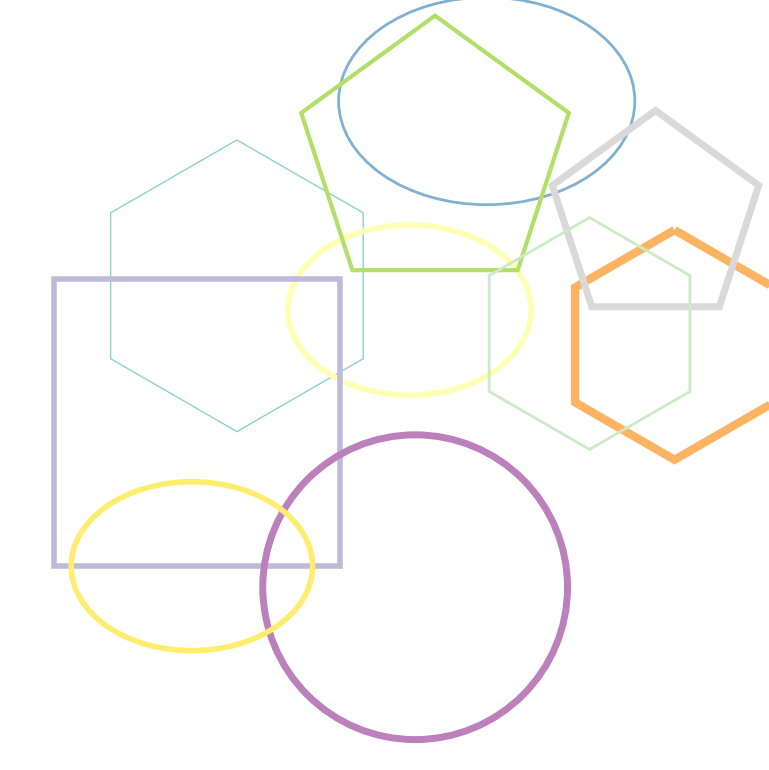[{"shape": "hexagon", "thickness": 0.5, "radius": 0.95, "center": [0.308, 0.629]}, {"shape": "oval", "thickness": 2, "radius": 0.79, "center": [0.532, 0.597]}, {"shape": "square", "thickness": 2, "radius": 0.93, "center": [0.256, 0.451]}, {"shape": "oval", "thickness": 1, "radius": 0.96, "center": [0.632, 0.869]}, {"shape": "hexagon", "thickness": 3, "radius": 0.75, "center": [0.876, 0.552]}, {"shape": "pentagon", "thickness": 1.5, "radius": 0.91, "center": [0.565, 0.797]}, {"shape": "pentagon", "thickness": 2.5, "radius": 0.7, "center": [0.851, 0.716]}, {"shape": "circle", "thickness": 2.5, "radius": 0.99, "center": [0.539, 0.237]}, {"shape": "hexagon", "thickness": 1, "radius": 0.75, "center": [0.766, 0.567]}, {"shape": "oval", "thickness": 2, "radius": 0.78, "center": [0.249, 0.265]}]